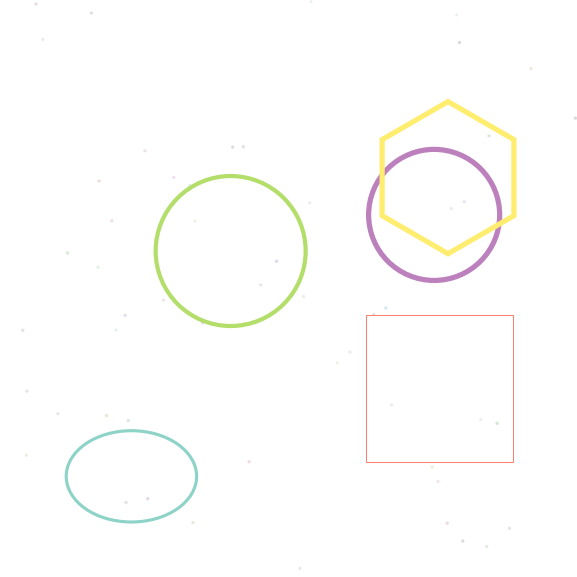[{"shape": "oval", "thickness": 1.5, "radius": 0.56, "center": [0.228, 0.174]}, {"shape": "square", "thickness": 0.5, "radius": 0.64, "center": [0.761, 0.327]}, {"shape": "circle", "thickness": 2, "radius": 0.65, "center": [0.399, 0.564]}, {"shape": "circle", "thickness": 2.5, "radius": 0.57, "center": [0.752, 0.627]}, {"shape": "hexagon", "thickness": 2.5, "radius": 0.66, "center": [0.776, 0.692]}]